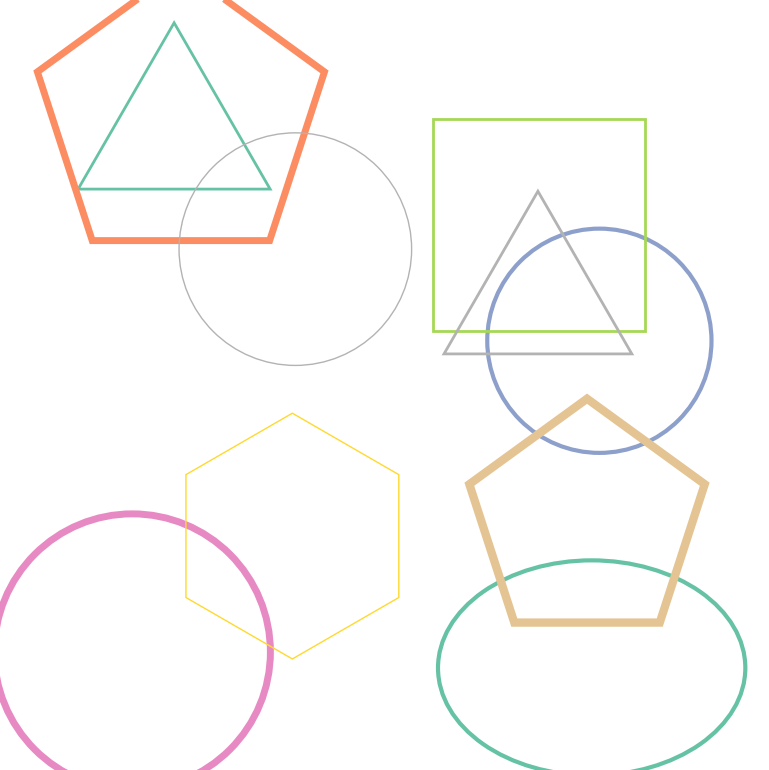[{"shape": "triangle", "thickness": 1, "radius": 0.72, "center": [0.226, 0.826]}, {"shape": "oval", "thickness": 1.5, "radius": 1.0, "center": [0.768, 0.133]}, {"shape": "pentagon", "thickness": 2.5, "radius": 0.98, "center": [0.235, 0.846]}, {"shape": "circle", "thickness": 1.5, "radius": 0.73, "center": [0.778, 0.557]}, {"shape": "circle", "thickness": 2.5, "radius": 0.9, "center": [0.172, 0.153]}, {"shape": "square", "thickness": 1, "radius": 0.69, "center": [0.7, 0.707]}, {"shape": "hexagon", "thickness": 0.5, "radius": 0.8, "center": [0.38, 0.304]}, {"shape": "pentagon", "thickness": 3, "radius": 0.8, "center": [0.762, 0.321]}, {"shape": "circle", "thickness": 0.5, "radius": 0.76, "center": [0.384, 0.676]}, {"shape": "triangle", "thickness": 1, "radius": 0.7, "center": [0.699, 0.611]}]